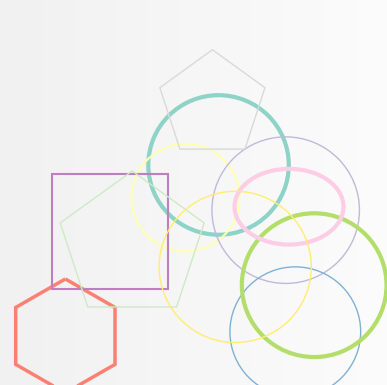[{"shape": "circle", "thickness": 3, "radius": 0.91, "center": [0.564, 0.572]}, {"shape": "circle", "thickness": 1.5, "radius": 0.7, "center": [0.479, 0.487]}, {"shape": "circle", "thickness": 1, "radius": 0.95, "center": [0.737, 0.454]}, {"shape": "hexagon", "thickness": 2.5, "radius": 0.74, "center": [0.169, 0.127]}, {"shape": "circle", "thickness": 1, "radius": 0.84, "center": [0.762, 0.138]}, {"shape": "circle", "thickness": 3, "radius": 0.93, "center": [0.811, 0.259]}, {"shape": "oval", "thickness": 3, "radius": 0.7, "center": [0.746, 0.463]}, {"shape": "pentagon", "thickness": 1, "radius": 0.71, "center": [0.548, 0.728]}, {"shape": "square", "thickness": 1.5, "radius": 0.75, "center": [0.283, 0.4]}, {"shape": "pentagon", "thickness": 1, "radius": 0.98, "center": [0.341, 0.361]}, {"shape": "circle", "thickness": 1, "radius": 0.98, "center": [0.607, 0.307]}]